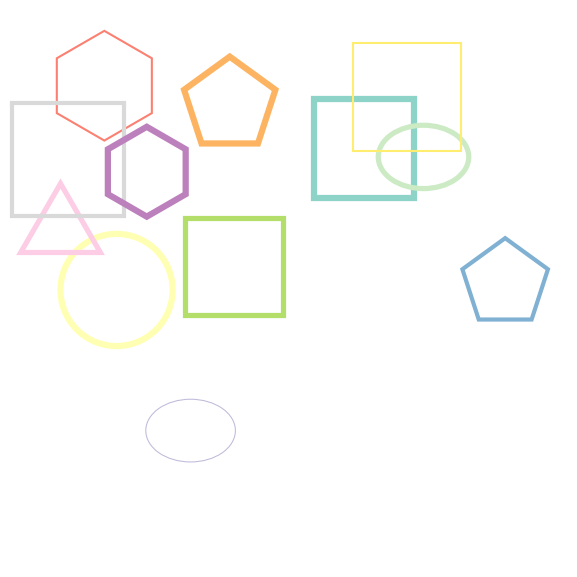[{"shape": "square", "thickness": 3, "radius": 0.43, "center": [0.63, 0.742]}, {"shape": "circle", "thickness": 3, "radius": 0.49, "center": [0.202, 0.497]}, {"shape": "oval", "thickness": 0.5, "radius": 0.39, "center": [0.33, 0.254]}, {"shape": "hexagon", "thickness": 1, "radius": 0.48, "center": [0.181, 0.851]}, {"shape": "pentagon", "thickness": 2, "radius": 0.39, "center": [0.875, 0.509]}, {"shape": "pentagon", "thickness": 3, "radius": 0.42, "center": [0.398, 0.818]}, {"shape": "square", "thickness": 2.5, "radius": 0.42, "center": [0.405, 0.538]}, {"shape": "triangle", "thickness": 2.5, "radius": 0.4, "center": [0.105, 0.602]}, {"shape": "square", "thickness": 2, "radius": 0.49, "center": [0.118, 0.723]}, {"shape": "hexagon", "thickness": 3, "radius": 0.39, "center": [0.254, 0.702]}, {"shape": "oval", "thickness": 2.5, "radius": 0.39, "center": [0.733, 0.727]}, {"shape": "square", "thickness": 1, "radius": 0.47, "center": [0.705, 0.831]}]